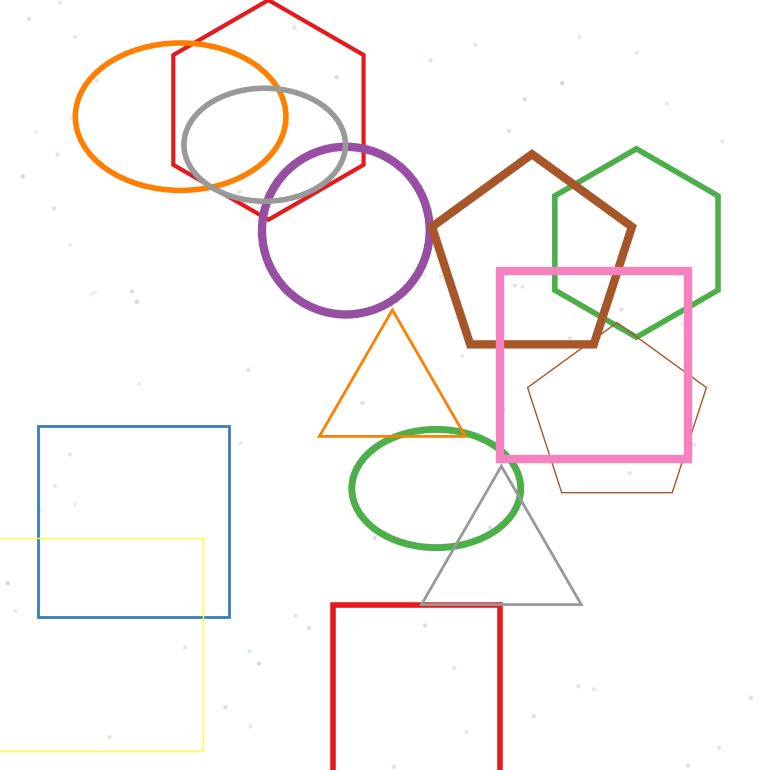[{"shape": "square", "thickness": 2, "radius": 0.54, "center": [0.541, 0.106]}, {"shape": "hexagon", "thickness": 1.5, "radius": 0.71, "center": [0.349, 0.857]}, {"shape": "square", "thickness": 1, "radius": 0.62, "center": [0.173, 0.322]}, {"shape": "oval", "thickness": 2.5, "radius": 0.55, "center": [0.567, 0.366]}, {"shape": "hexagon", "thickness": 2, "radius": 0.61, "center": [0.827, 0.684]}, {"shape": "circle", "thickness": 3, "radius": 0.54, "center": [0.449, 0.7]}, {"shape": "triangle", "thickness": 1, "radius": 0.55, "center": [0.51, 0.488]}, {"shape": "oval", "thickness": 2, "radius": 0.68, "center": [0.235, 0.848]}, {"shape": "square", "thickness": 0.5, "radius": 0.69, "center": [0.126, 0.163]}, {"shape": "pentagon", "thickness": 3, "radius": 0.68, "center": [0.691, 0.663]}, {"shape": "pentagon", "thickness": 0.5, "radius": 0.61, "center": [0.801, 0.459]}, {"shape": "square", "thickness": 3, "radius": 0.61, "center": [0.771, 0.526]}, {"shape": "triangle", "thickness": 1, "radius": 0.6, "center": [0.651, 0.275]}, {"shape": "oval", "thickness": 2, "radius": 0.52, "center": [0.344, 0.812]}]